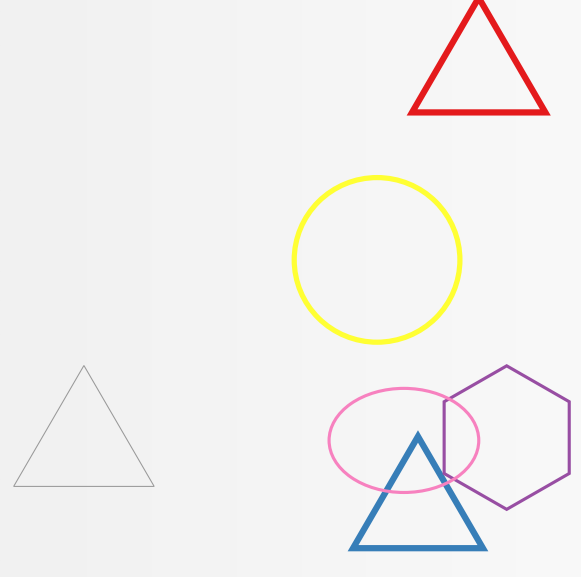[{"shape": "triangle", "thickness": 3, "radius": 0.66, "center": [0.824, 0.871]}, {"shape": "triangle", "thickness": 3, "radius": 0.64, "center": [0.719, 0.114]}, {"shape": "hexagon", "thickness": 1.5, "radius": 0.62, "center": [0.872, 0.241]}, {"shape": "circle", "thickness": 2.5, "radius": 0.71, "center": [0.649, 0.549]}, {"shape": "oval", "thickness": 1.5, "radius": 0.64, "center": [0.695, 0.236]}, {"shape": "triangle", "thickness": 0.5, "radius": 0.7, "center": [0.144, 0.227]}]